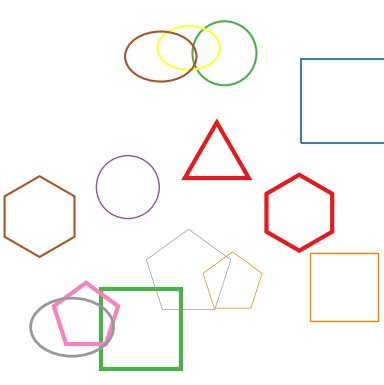[{"shape": "triangle", "thickness": 3, "radius": 0.48, "center": [0.563, 0.586]}, {"shape": "hexagon", "thickness": 3, "radius": 0.49, "center": [0.777, 0.447]}, {"shape": "square", "thickness": 1.5, "radius": 0.54, "center": [0.891, 0.737]}, {"shape": "square", "thickness": 3, "radius": 0.52, "center": [0.367, 0.146]}, {"shape": "circle", "thickness": 1.5, "radius": 0.42, "center": [0.583, 0.862]}, {"shape": "circle", "thickness": 1, "radius": 0.41, "center": [0.332, 0.514]}, {"shape": "pentagon", "thickness": 0.5, "radius": 0.4, "center": [0.604, 0.265]}, {"shape": "square", "thickness": 1, "radius": 0.44, "center": [0.894, 0.255]}, {"shape": "oval", "thickness": 1.5, "radius": 0.41, "center": [0.491, 0.875]}, {"shape": "hexagon", "thickness": 1.5, "radius": 0.52, "center": [0.103, 0.437]}, {"shape": "oval", "thickness": 1.5, "radius": 0.46, "center": [0.418, 0.853]}, {"shape": "pentagon", "thickness": 3, "radius": 0.44, "center": [0.223, 0.178]}, {"shape": "oval", "thickness": 2, "radius": 0.54, "center": [0.187, 0.15]}, {"shape": "pentagon", "thickness": 0.5, "radius": 0.58, "center": [0.49, 0.289]}]